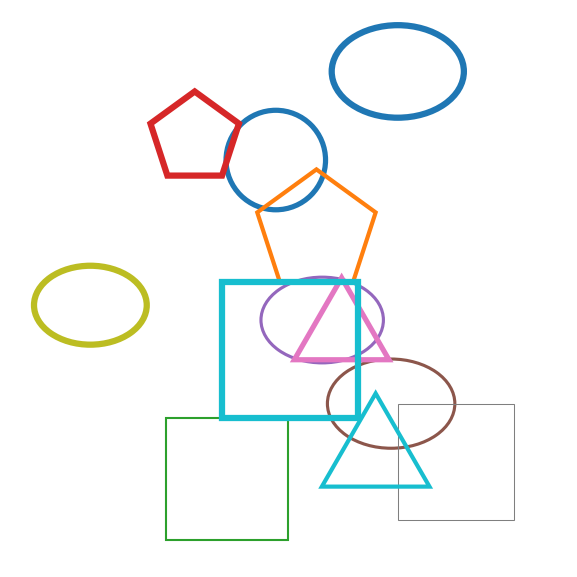[{"shape": "oval", "thickness": 3, "radius": 0.57, "center": [0.689, 0.875]}, {"shape": "circle", "thickness": 2.5, "radius": 0.43, "center": [0.478, 0.722]}, {"shape": "pentagon", "thickness": 2, "radius": 0.54, "center": [0.548, 0.598]}, {"shape": "square", "thickness": 1, "radius": 0.53, "center": [0.392, 0.17]}, {"shape": "pentagon", "thickness": 3, "radius": 0.4, "center": [0.337, 0.76]}, {"shape": "oval", "thickness": 1.5, "radius": 0.53, "center": [0.558, 0.445]}, {"shape": "oval", "thickness": 1.5, "radius": 0.55, "center": [0.677, 0.3]}, {"shape": "triangle", "thickness": 2.5, "radius": 0.47, "center": [0.592, 0.423]}, {"shape": "square", "thickness": 0.5, "radius": 0.5, "center": [0.789, 0.199]}, {"shape": "oval", "thickness": 3, "radius": 0.49, "center": [0.156, 0.471]}, {"shape": "square", "thickness": 3, "radius": 0.59, "center": [0.502, 0.393]}, {"shape": "triangle", "thickness": 2, "radius": 0.54, "center": [0.651, 0.21]}]